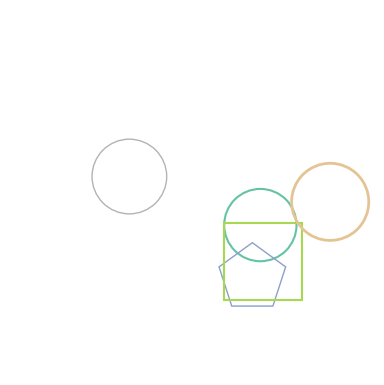[{"shape": "circle", "thickness": 1.5, "radius": 0.47, "center": [0.676, 0.415]}, {"shape": "pentagon", "thickness": 1, "radius": 0.45, "center": [0.655, 0.279]}, {"shape": "square", "thickness": 1.5, "radius": 0.5, "center": [0.683, 0.321]}, {"shape": "circle", "thickness": 2, "radius": 0.5, "center": [0.858, 0.476]}, {"shape": "circle", "thickness": 1, "radius": 0.48, "center": [0.336, 0.541]}]